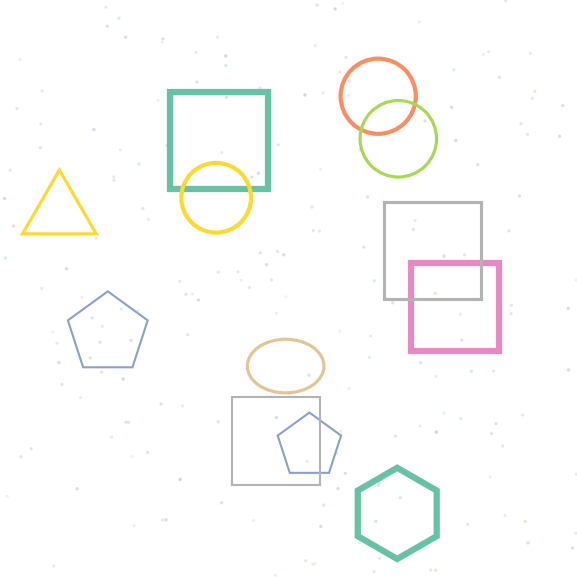[{"shape": "square", "thickness": 3, "radius": 0.42, "center": [0.379, 0.756]}, {"shape": "hexagon", "thickness": 3, "radius": 0.39, "center": [0.688, 0.11]}, {"shape": "circle", "thickness": 2, "radius": 0.33, "center": [0.655, 0.832]}, {"shape": "pentagon", "thickness": 1, "radius": 0.29, "center": [0.536, 0.227]}, {"shape": "pentagon", "thickness": 1, "radius": 0.36, "center": [0.187, 0.422]}, {"shape": "square", "thickness": 3, "radius": 0.38, "center": [0.787, 0.467]}, {"shape": "circle", "thickness": 1.5, "radius": 0.33, "center": [0.69, 0.759]}, {"shape": "triangle", "thickness": 1.5, "radius": 0.37, "center": [0.103, 0.631]}, {"shape": "circle", "thickness": 2, "radius": 0.3, "center": [0.374, 0.657]}, {"shape": "oval", "thickness": 1.5, "radius": 0.33, "center": [0.495, 0.365]}, {"shape": "square", "thickness": 1, "radius": 0.38, "center": [0.478, 0.235]}, {"shape": "square", "thickness": 1.5, "radius": 0.42, "center": [0.749, 0.565]}]